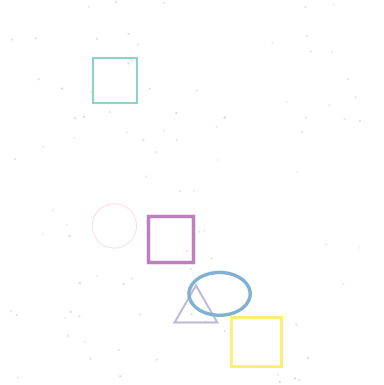[{"shape": "square", "thickness": 1.5, "radius": 0.29, "center": [0.299, 0.791]}, {"shape": "triangle", "thickness": 1.5, "radius": 0.32, "center": [0.509, 0.194]}, {"shape": "oval", "thickness": 2.5, "radius": 0.4, "center": [0.57, 0.237]}, {"shape": "circle", "thickness": 0.5, "radius": 0.29, "center": [0.297, 0.413]}, {"shape": "square", "thickness": 2.5, "radius": 0.29, "center": [0.442, 0.379]}, {"shape": "square", "thickness": 2, "radius": 0.32, "center": [0.665, 0.113]}]